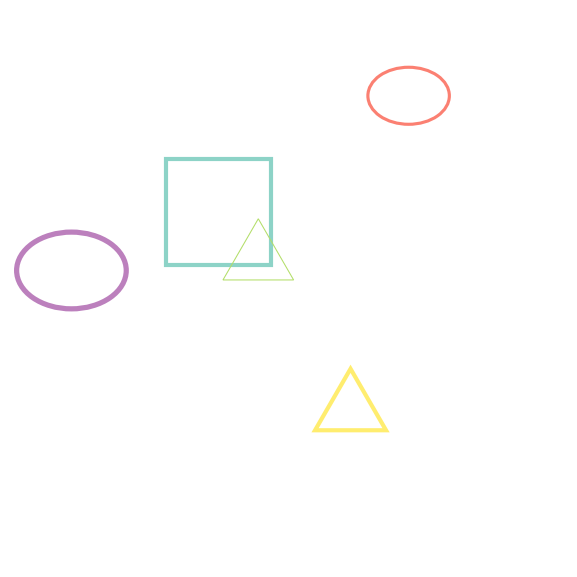[{"shape": "square", "thickness": 2, "radius": 0.46, "center": [0.378, 0.632]}, {"shape": "oval", "thickness": 1.5, "radius": 0.35, "center": [0.708, 0.833]}, {"shape": "triangle", "thickness": 0.5, "radius": 0.35, "center": [0.447, 0.55]}, {"shape": "oval", "thickness": 2.5, "radius": 0.47, "center": [0.124, 0.531]}, {"shape": "triangle", "thickness": 2, "radius": 0.35, "center": [0.607, 0.29]}]